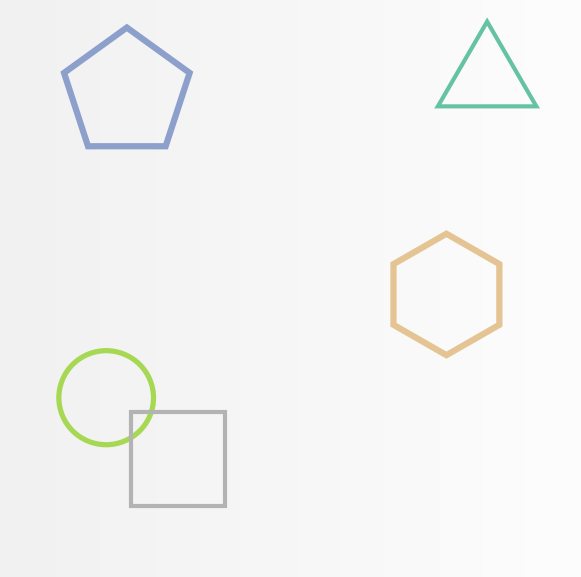[{"shape": "triangle", "thickness": 2, "radius": 0.49, "center": [0.838, 0.864]}, {"shape": "pentagon", "thickness": 3, "radius": 0.57, "center": [0.218, 0.838]}, {"shape": "circle", "thickness": 2.5, "radius": 0.41, "center": [0.183, 0.31]}, {"shape": "hexagon", "thickness": 3, "radius": 0.53, "center": [0.768, 0.489]}, {"shape": "square", "thickness": 2, "radius": 0.41, "center": [0.306, 0.204]}]